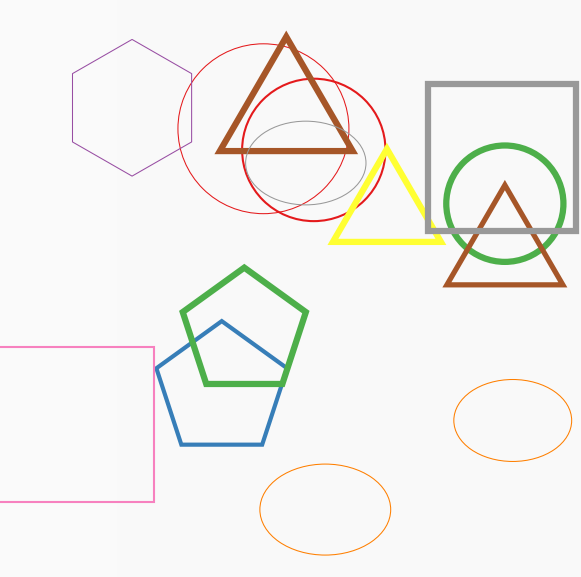[{"shape": "circle", "thickness": 1, "radius": 0.62, "center": [0.54, 0.74]}, {"shape": "circle", "thickness": 0.5, "radius": 0.74, "center": [0.453, 0.776]}, {"shape": "pentagon", "thickness": 2, "radius": 0.59, "center": [0.382, 0.325]}, {"shape": "circle", "thickness": 3, "radius": 0.5, "center": [0.869, 0.646]}, {"shape": "pentagon", "thickness": 3, "radius": 0.56, "center": [0.42, 0.424]}, {"shape": "hexagon", "thickness": 0.5, "radius": 0.59, "center": [0.227, 0.813]}, {"shape": "oval", "thickness": 0.5, "radius": 0.51, "center": [0.882, 0.271]}, {"shape": "oval", "thickness": 0.5, "radius": 0.56, "center": [0.56, 0.117]}, {"shape": "triangle", "thickness": 3, "radius": 0.54, "center": [0.666, 0.634]}, {"shape": "triangle", "thickness": 2.5, "radius": 0.58, "center": [0.869, 0.563]}, {"shape": "triangle", "thickness": 3, "radius": 0.66, "center": [0.492, 0.804]}, {"shape": "square", "thickness": 1, "radius": 0.67, "center": [0.132, 0.264]}, {"shape": "square", "thickness": 3, "radius": 0.64, "center": [0.863, 0.726]}, {"shape": "oval", "thickness": 0.5, "radius": 0.52, "center": [0.526, 0.717]}]